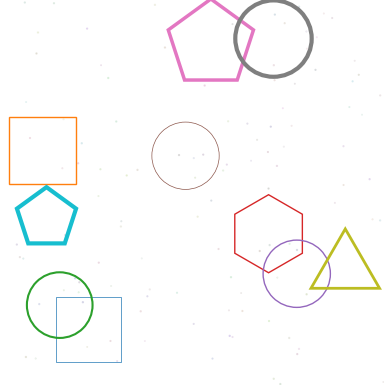[{"shape": "square", "thickness": 0.5, "radius": 0.42, "center": [0.229, 0.144]}, {"shape": "square", "thickness": 1, "radius": 0.43, "center": [0.11, 0.609]}, {"shape": "circle", "thickness": 1.5, "radius": 0.43, "center": [0.155, 0.207]}, {"shape": "hexagon", "thickness": 1, "radius": 0.51, "center": [0.698, 0.393]}, {"shape": "circle", "thickness": 1, "radius": 0.44, "center": [0.771, 0.289]}, {"shape": "circle", "thickness": 0.5, "radius": 0.44, "center": [0.482, 0.595]}, {"shape": "pentagon", "thickness": 2.5, "radius": 0.58, "center": [0.548, 0.886]}, {"shape": "circle", "thickness": 3, "radius": 0.5, "center": [0.71, 0.9]}, {"shape": "triangle", "thickness": 2, "radius": 0.51, "center": [0.897, 0.303]}, {"shape": "pentagon", "thickness": 3, "radius": 0.4, "center": [0.121, 0.433]}]